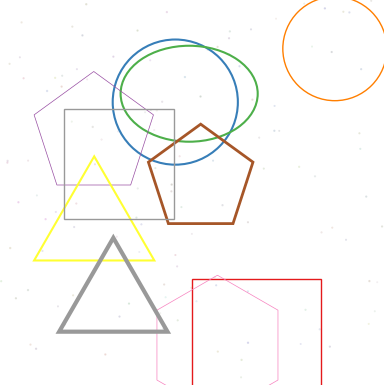[{"shape": "square", "thickness": 1, "radius": 0.84, "center": [0.665, 0.109]}, {"shape": "circle", "thickness": 1.5, "radius": 0.81, "center": [0.455, 0.735]}, {"shape": "oval", "thickness": 1.5, "radius": 0.89, "center": [0.491, 0.757]}, {"shape": "pentagon", "thickness": 0.5, "radius": 0.81, "center": [0.244, 0.651]}, {"shape": "circle", "thickness": 1, "radius": 0.68, "center": [0.87, 0.874]}, {"shape": "triangle", "thickness": 1.5, "radius": 0.9, "center": [0.245, 0.414]}, {"shape": "pentagon", "thickness": 2, "radius": 0.71, "center": [0.521, 0.535]}, {"shape": "hexagon", "thickness": 0.5, "radius": 0.91, "center": [0.565, 0.104]}, {"shape": "square", "thickness": 1, "radius": 0.71, "center": [0.309, 0.573]}, {"shape": "triangle", "thickness": 3, "radius": 0.81, "center": [0.294, 0.22]}]